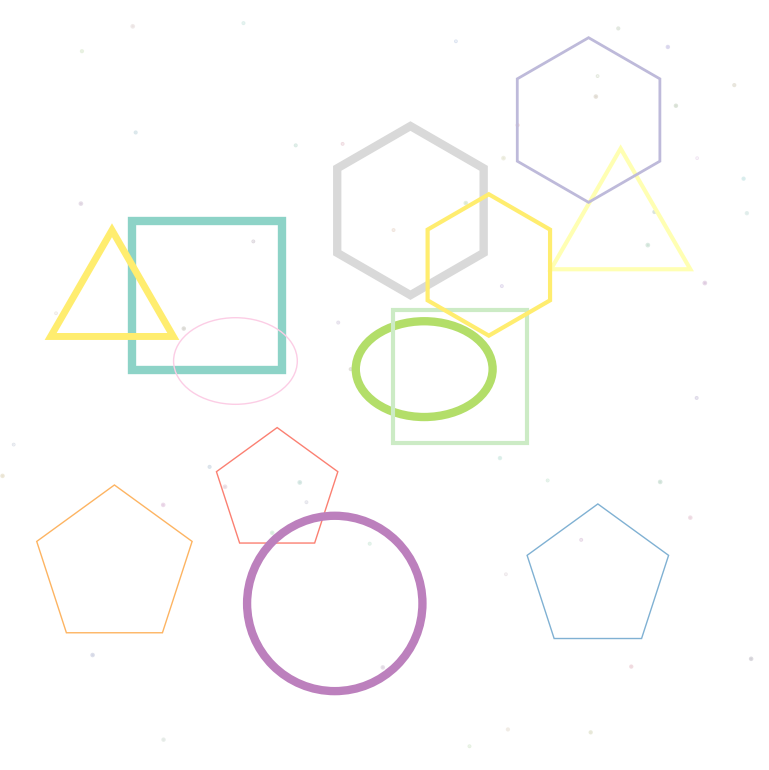[{"shape": "square", "thickness": 3, "radius": 0.48, "center": [0.269, 0.616]}, {"shape": "triangle", "thickness": 1.5, "radius": 0.52, "center": [0.806, 0.703]}, {"shape": "hexagon", "thickness": 1, "radius": 0.53, "center": [0.764, 0.844]}, {"shape": "pentagon", "thickness": 0.5, "radius": 0.41, "center": [0.36, 0.362]}, {"shape": "pentagon", "thickness": 0.5, "radius": 0.48, "center": [0.776, 0.249]}, {"shape": "pentagon", "thickness": 0.5, "radius": 0.53, "center": [0.149, 0.264]}, {"shape": "oval", "thickness": 3, "radius": 0.44, "center": [0.551, 0.521]}, {"shape": "oval", "thickness": 0.5, "radius": 0.4, "center": [0.306, 0.531]}, {"shape": "hexagon", "thickness": 3, "radius": 0.55, "center": [0.533, 0.727]}, {"shape": "circle", "thickness": 3, "radius": 0.57, "center": [0.435, 0.216]}, {"shape": "square", "thickness": 1.5, "radius": 0.43, "center": [0.597, 0.511]}, {"shape": "hexagon", "thickness": 1.5, "radius": 0.46, "center": [0.635, 0.656]}, {"shape": "triangle", "thickness": 2.5, "radius": 0.46, "center": [0.145, 0.609]}]